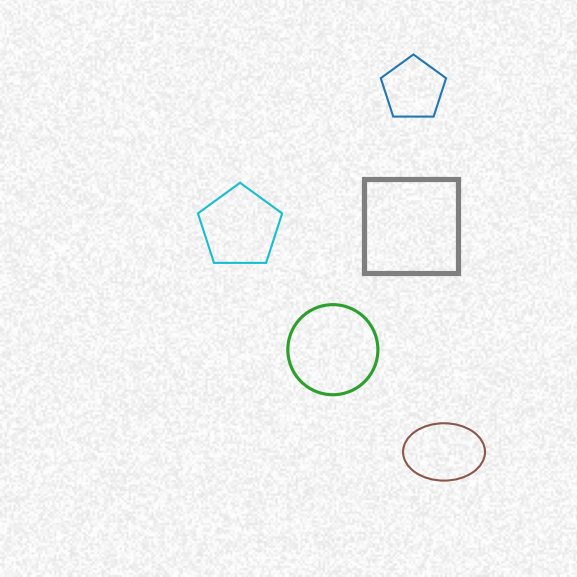[{"shape": "pentagon", "thickness": 1, "radius": 0.3, "center": [0.716, 0.845]}, {"shape": "circle", "thickness": 1.5, "radius": 0.39, "center": [0.576, 0.394]}, {"shape": "oval", "thickness": 1, "radius": 0.35, "center": [0.769, 0.217]}, {"shape": "square", "thickness": 2.5, "radius": 0.41, "center": [0.711, 0.608]}, {"shape": "pentagon", "thickness": 1, "radius": 0.38, "center": [0.416, 0.606]}]